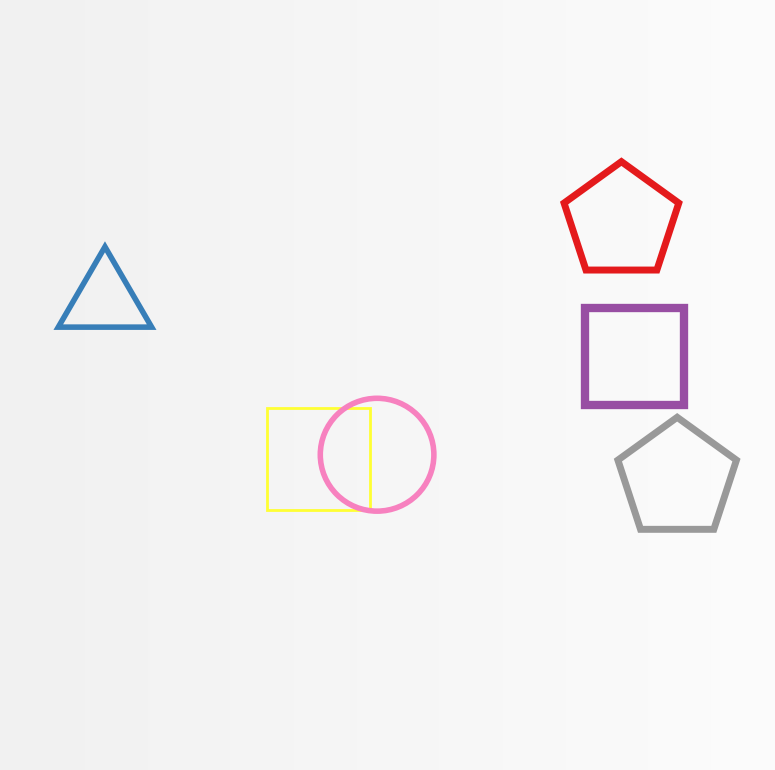[{"shape": "pentagon", "thickness": 2.5, "radius": 0.39, "center": [0.802, 0.712]}, {"shape": "triangle", "thickness": 2, "radius": 0.35, "center": [0.135, 0.61]}, {"shape": "square", "thickness": 3, "radius": 0.32, "center": [0.819, 0.537]}, {"shape": "square", "thickness": 1, "radius": 0.33, "center": [0.411, 0.404]}, {"shape": "circle", "thickness": 2, "radius": 0.37, "center": [0.487, 0.409]}, {"shape": "pentagon", "thickness": 2.5, "radius": 0.4, "center": [0.874, 0.378]}]